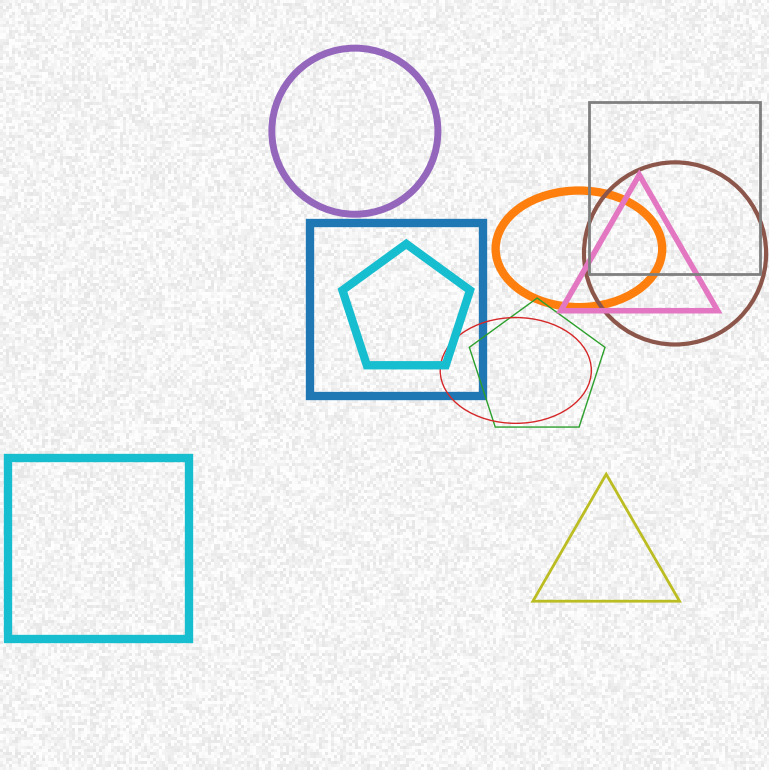[{"shape": "square", "thickness": 3, "radius": 0.56, "center": [0.515, 0.598]}, {"shape": "oval", "thickness": 3, "radius": 0.54, "center": [0.752, 0.677]}, {"shape": "pentagon", "thickness": 0.5, "radius": 0.46, "center": [0.698, 0.52]}, {"shape": "oval", "thickness": 0.5, "radius": 0.49, "center": [0.67, 0.519]}, {"shape": "circle", "thickness": 2.5, "radius": 0.54, "center": [0.461, 0.83]}, {"shape": "circle", "thickness": 1.5, "radius": 0.59, "center": [0.877, 0.671]}, {"shape": "triangle", "thickness": 2, "radius": 0.59, "center": [0.83, 0.655]}, {"shape": "square", "thickness": 1, "radius": 0.56, "center": [0.876, 0.756]}, {"shape": "triangle", "thickness": 1, "radius": 0.55, "center": [0.787, 0.274]}, {"shape": "pentagon", "thickness": 3, "radius": 0.44, "center": [0.528, 0.596]}, {"shape": "square", "thickness": 3, "radius": 0.59, "center": [0.128, 0.288]}]